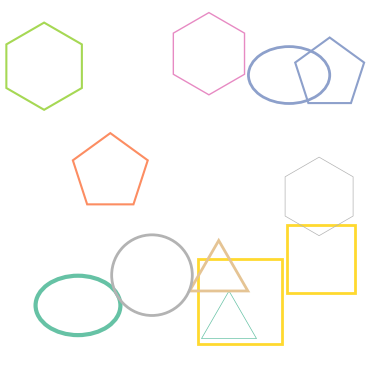[{"shape": "oval", "thickness": 3, "radius": 0.55, "center": [0.203, 0.207]}, {"shape": "triangle", "thickness": 0.5, "radius": 0.41, "center": [0.595, 0.162]}, {"shape": "pentagon", "thickness": 1.5, "radius": 0.51, "center": [0.287, 0.552]}, {"shape": "oval", "thickness": 2, "radius": 0.53, "center": [0.751, 0.805]}, {"shape": "pentagon", "thickness": 1.5, "radius": 0.47, "center": [0.856, 0.808]}, {"shape": "hexagon", "thickness": 1, "radius": 0.53, "center": [0.543, 0.861]}, {"shape": "hexagon", "thickness": 1.5, "radius": 0.57, "center": [0.115, 0.828]}, {"shape": "square", "thickness": 2, "radius": 0.44, "center": [0.833, 0.328]}, {"shape": "square", "thickness": 2, "radius": 0.55, "center": [0.623, 0.217]}, {"shape": "triangle", "thickness": 2, "radius": 0.44, "center": [0.568, 0.288]}, {"shape": "hexagon", "thickness": 0.5, "radius": 0.51, "center": [0.829, 0.49]}, {"shape": "circle", "thickness": 2, "radius": 0.52, "center": [0.395, 0.285]}]